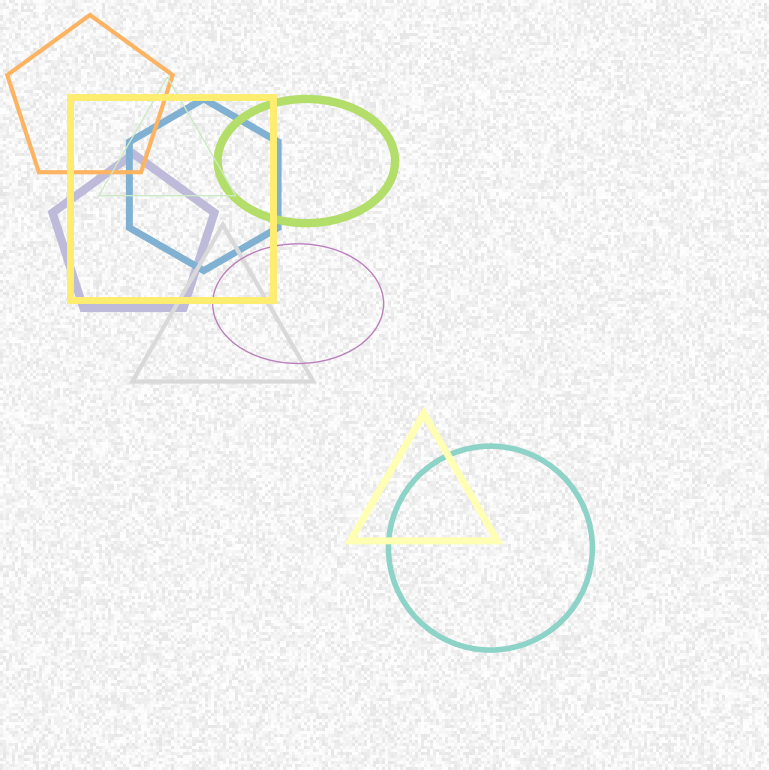[{"shape": "circle", "thickness": 2, "radius": 0.66, "center": [0.637, 0.288]}, {"shape": "triangle", "thickness": 2.5, "radius": 0.55, "center": [0.551, 0.353]}, {"shape": "pentagon", "thickness": 3, "radius": 0.55, "center": [0.173, 0.69]}, {"shape": "hexagon", "thickness": 2.5, "radius": 0.56, "center": [0.265, 0.76]}, {"shape": "pentagon", "thickness": 1.5, "radius": 0.56, "center": [0.117, 0.868]}, {"shape": "oval", "thickness": 3, "radius": 0.58, "center": [0.398, 0.791]}, {"shape": "triangle", "thickness": 1.5, "radius": 0.68, "center": [0.289, 0.572]}, {"shape": "oval", "thickness": 0.5, "radius": 0.56, "center": [0.387, 0.606]}, {"shape": "triangle", "thickness": 0.5, "radius": 0.51, "center": [0.217, 0.797]}, {"shape": "square", "thickness": 2.5, "radius": 0.66, "center": [0.223, 0.743]}]